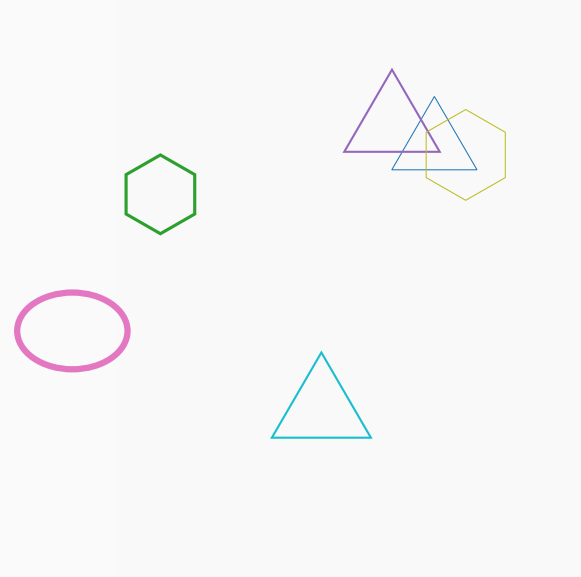[{"shape": "triangle", "thickness": 0.5, "radius": 0.42, "center": [0.747, 0.747]}, {"shape": "hexagon", "thickness": 1.5, "radius": 0.34, "center": [0.276, 0.663]}, {"shape": "triangle", "thickness": 1, "radius": 0.47, "center": [0.674, 0.784]}, {"shape": "oval", "thickness": 3, "radius": 0.47, "center": [0.124, 0.426]}, {"shape": "hexagon", "thickness": 0.5, "radius": 0.39, "center": [0.801, 0.731]}, {"shape": "triangle", "thickness": 1, "radius": 0.49, "center": [0.553, 0.29]}]